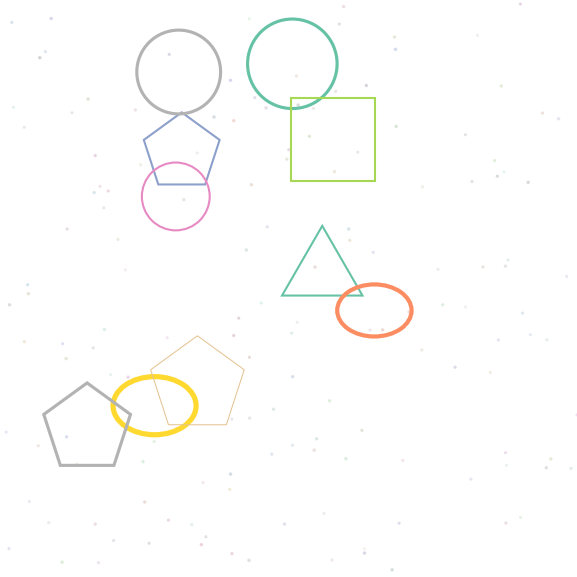[{"shape": "circle", "thickness": 1.5, "radius": 0.39, "center": [0.506, 0.889]}, {"shape": "triangle", "thickness": 1, "radius": 0.4, "center": [0.558, 0.528]}, {"shape": "oval", "thickness": 2, "radius": 0.32, "center": [0.648, 0.462]}, {"shape": "pentagon", "thickness": 1, "radius": 0.34, "center": [0.315, 0.736]}, {"shape": "circle", "thickness": 1, "radius": 0.29, "center": [0.304, 0.659]}, {"shape": "square", "thickness": 1, "radius": 0.36, "center": [0.577, 0.757]}, {"shape": "oval", "thickness": 2.5, "radius": 0.36, "center": [0.268, 0.297]}, {"shape": "pentagon", "thickness": 0.5, "radius": 0.43, "center": [0.342, 0.333]}, {"shape": "pentagon", "thickness": 1.5, "radius": 0.39, "center": [0.151, 0.257]}, {"shape": "circle", "thickness": 1.5, "radius": 0.36, "center": [0.309, 0.874]}]